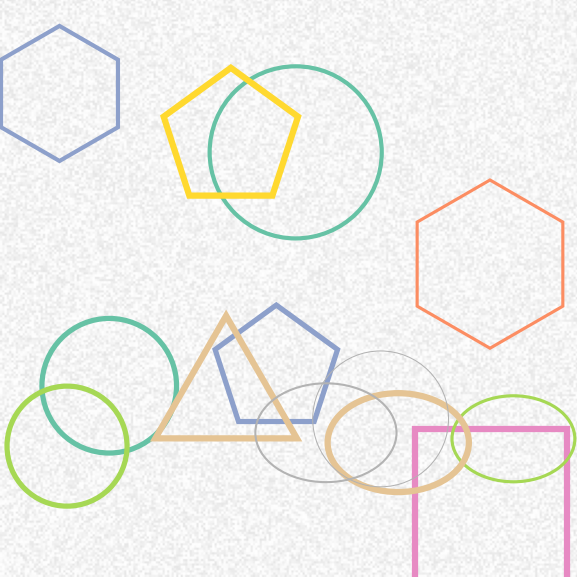[{"shape": "circle", "thickness": 2.5, "radius": 0.58, "center": [0.189, 0.331]}, {"shape": "circle", "thickness": 2, "radius": 0.75, "center": [0.512, 0.735]}, {"shape": "hexagon", "thickness": 1.5, "radius": 0.73, "center": [0.848, 0.542]}, {"shape": "pentagon", "thickness": 2.5, "radius": 0.56, "center": [0.478, 0.359]}, {"shape": "hexagon", "thickness": 2, "radius": 0.58, "center": [0.103, 0.837]}, {"shape": "square", "thickness": 3, "radius": 0.66, "center": [0.85, 0.125]}, {"shape": "circle", "thickness": 2.5, "radius": 0.52, "center": [0.116, 0.227]}, {"shape": "oval", "thickness": 1.5, "radius": 0.53, "center": [0.889, 0.239]}, {"shape": "pentagon", "thickness": 3, "radius": 0.61, "center": [0.4, 0.759]}, {"shape": "triangle", "thickness": 3, "radius": 0.71, "center": [0.392, 0.311]}, {"shape": "oval", "thickness": 3, "radius": 0.61, "center": [0.69, 0.233]}, {"shape": "circle", "thickness": 0.5, "radius": 0.59, "center": [0.659, 0.274]}, {"shape": "oval", "thickness": 1, "radius": 0.61, "center": [0.564, 0.25]}]